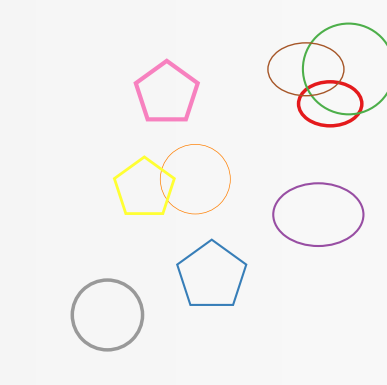[{"shape": "oval", "thickness": 2.5, "radius": 0.41, "center": [0.852, 0.73]}, {"shape": "pentagon", "thickness": 1.5, "radius": 0.47, "center": [0.546, 0.284]}, {"shape": "circle", "thickness": 1.5, "radius": 0.59, "center": [0.9, 0.821]}, {"shape": "oval", "thickness": 1.5, "radius": 0.58, "center": [0.822, 0.442]}, {"shape": "circle", "thickness": 0.5, "radius": 0.45, "center": [0.504, 0.535]}, {"shape": "pentagon", "thickness": 2, "radius": 0.41, "center": [0.373, 0.511]}, {"shape": "oval", "thickness": 1, "radius": 0.49, "center": [0.789, 0.82]}, {"shape": "pentagon", "thickness": 3, "radius": 0.42, "center": [0.43, 0.758]}, {"shape": "circle", "thickness": 2.5, "radius": 0.45, "center": [0.277, 0.182]}]